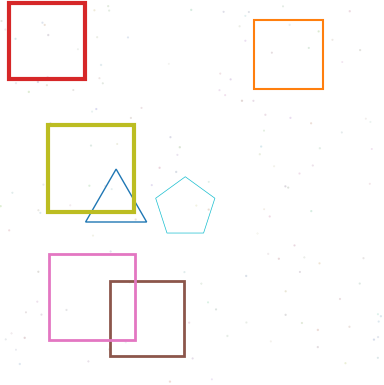[{"shape": "triangle", "thickness": 1, "radius": 0.46, "center": [0.302, 0.469]}, {"shape": "square", "thickness": 1.5, "radius": 0.45, "center": [0.749, 0.858]}, {"shape": "square", "thickness": 3, "radius": 0.5, "center": [0.122, 0.894]}, {"shape": "square", "thickness": 2, "radius": 0.48, "center": [0.382, 0.173]}, {"shape": "square", "thickness": 2, "radius": 0.56, "center": [0.239, 0.229]}, {"shape": "square", "thickness": 3, "radius": 0.56, "center": [0.236, 0.563]}, {"shape": "pentagon", "thickness": 0.5, "radius": 0.4, "center": [0.481, 0.46]}]